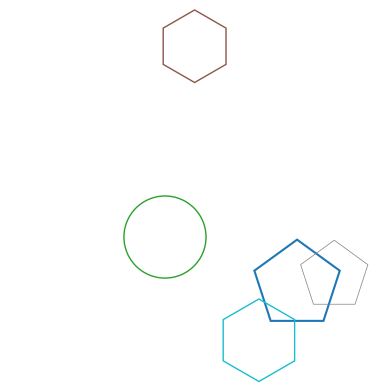[{"shape": "pentagon", "thickness": 1.5, "radius": 0.58, "center": [0.772, 0.261]}, {"shape": "circle", "thickness": 1, "radius": 0.53, "center": [0.429, 0.384]}, {"shape": "hexagon", "thickness": 1, "radius": 0.47, "center": [0.505, 0.88]}, {"shape": "pentagon", "thickness": 0.5, "radius": 0.46, "center": [0.868, 0.284]}, {"shape": "hexagon", "thickness": 1, "radius": 0.54, "center": [0.673, 0.116]}]